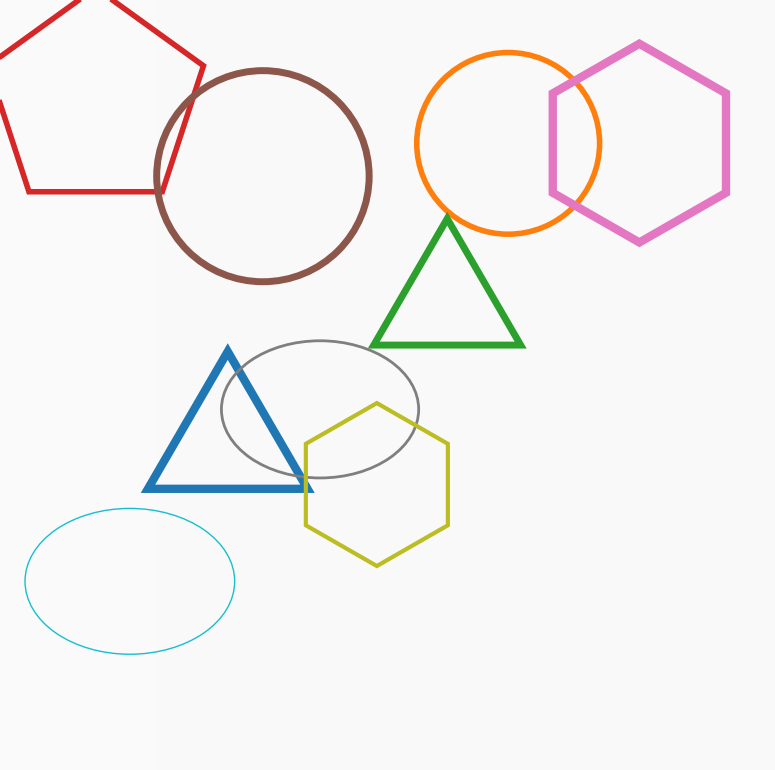[{"shape": "triangle", "thickness": 3, "radius": 0.59, "center": [0.294, 0.425]}, {"shape": "circle", "thickness": 2, "radius": 0.59, "center": [0.656, 0.814]}, {"shape": "triangle", "thickness": 2.5, "radius": 0.55, "center": [0.577, 0.607]}, {"shape": "pentagon", "thickness": 2, "radius": 0.73, "center": [0.123, 0.869]}, {"shape": "circle", "thickness": 2.5, "radius": 0.69, "center": [0.339, 0.771]}, {"shape": "hexagon", "thickness": 3, "radius": 0.65, "center": [0.825, 0.814]}, {"shape": "oval", "thickness": 1, "radius": 0.64, "center": [0.413, 0.468]}, {"shape": "hexagon", "thickness": 1.5, "radius": 0.53, "center": [0.486, 0.371]}, {"shape": "oval", "thickness": 0.5, "radius": 0.68, "center": [0.168, 0.245]}]